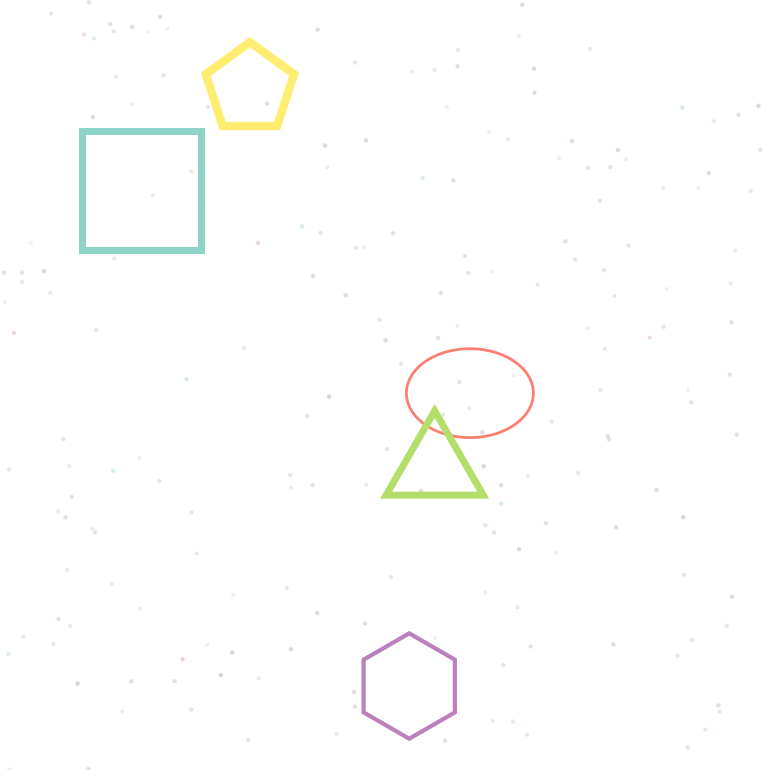[{"shape": "square", "thickness": 2.5, "radius": 0.39, "center": [0.184, 0.753]}, {"shape": "oval", "thickness": 1, "radius": 0.41, "center": [0.61, 0.489]}, {"shape": "triangle", "thickness": 2.5, "radius": 0.36, "center": [0.564, 0.393]}, {"shape": "hexagon", "thickness": 1.5, "radius": 0.34, "center": [0.531, 0.109]}, {"shape": "pentagon", "thickness": 3, "radius": 0.3, "center": [0.325, 0.885]}]